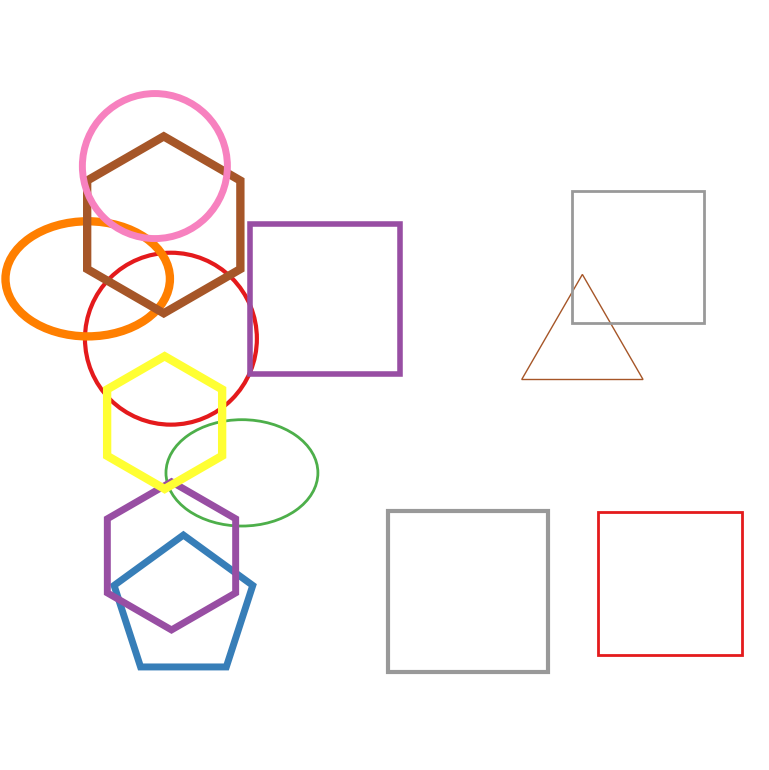[{"shape": "square", "thickness": 1, "radius": 0.47, "center": [0.87, 0.242]}, {"shape": "circle", "thickness": 1.5, "radius": 0.56, "center": [0.222, 0.56]}, {"shape": "pentagon", "thickness": 2.5, "radius": 0.47, "center": [0.238, 0.21]}, {"shape": "oval", "thickness": 1, "radius": 0.49, "center": [0.314, 0.386]}, {"shape": "square", "thickness": 2, "radius": 0.49, "center": [0.422, 0.611]}, {"shape": "hexagon", "thickness": 2.5, "radius": 0.48, "center": [0.223, 0.278]}, {"shape": "oval", "thickness": 3, "radius": 0.53, "center": [0.114, 0.638]}, {"shape": "hexagon", "thickness": 3, "radius": 0.43, "center": [0.214, 0.451]}, {"shape": "triangle", "thickness": 0.5, "radius": 0.45, "center": [0.756, 0.553]}, {"shape": "hexagon", "thickness": 3, "radius": 0.57, "center": [0.213, 0.708]}, {"shape": "circle", "thickness": 2.5, "radius": 0.47, "center": [0.201, 0.784]}, {"shape": "square", "thickness": 1.5, "radius": 0.52, "center": [0.608, 0.232]}, {"shape": "square", "thickness": 1, "radius": 0.43, "center": [0.828, 0.666]}]